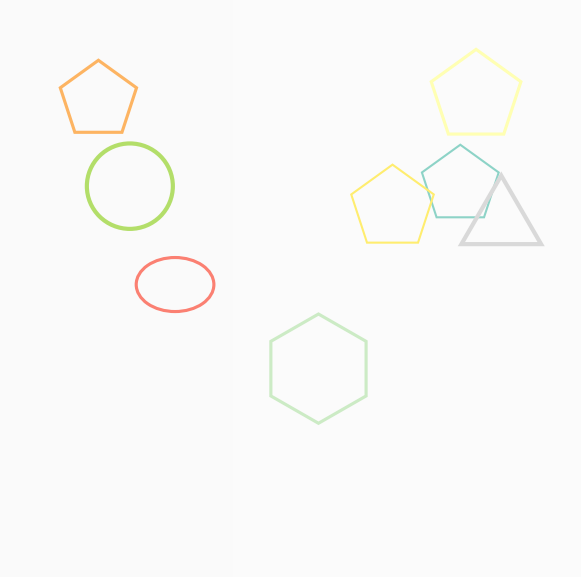[{"shape": "pentagon", "thickness": 1, "radius": 0.35, "center": [0.792, 0.679]}, {"shape": "pentagon", "thickness": 1.5, "radius": 0.41, "center": [0.819, 0.833]}, {"shape": "oval", "thickness": 1.5, "radius": 0.33, "center": [0.301, 0.506]}, {"shape": "pentagon", "thickness": 1.5, "radius": 0.34, "center": [0.169, 0.826]}, {"shape": "circle", "thickness": 2, "radius": 0.37, "center": [0.223, 0.677]}, {"shape": "triangle", "thickness": 2, "radius": 0.4, "center": [0.862, 0.616]}, {"shape": "hexagon", "thickness": 1.5, "radius": 0.47, "center": [0.548, 0.361]}, {"shape": "pentagon", "thickness": 1, "radius": 0.37, "center": [0.675, 0.639]}]